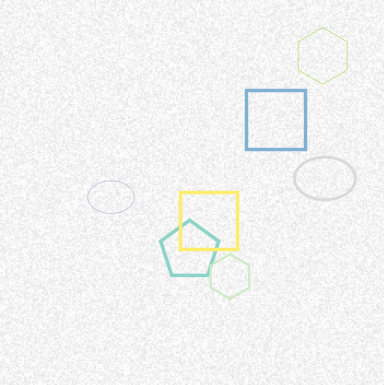[{"shape": "pentagon", "thickness": 2.5, "radius": 0.4, "center": [0.493, 0.349]}, {"shape": "oval", "thickness": 0.5, "radius": 0.3, "center": [0.288, 0.488]}, {"shape": "square", "thickness": 2.5, "radius": 0.38, "center": [0.715, 0.69]}, {"shape": "hexagon", "thickness": 0.5, "radius": 0.37, "center": [0.838, 0.855]}, {"shape": "oval", "thickness": 2, "radius": 0.4, "center": [0.844, 0.536]}, {"shape": "hexagon", "thickness": 1.5, "radius": 0.29, "center": [0.597, 0.282]}, {"shape": "square", "thickness": 2.5, "radius": 0.37, "center": [0.541, 0.428]}]